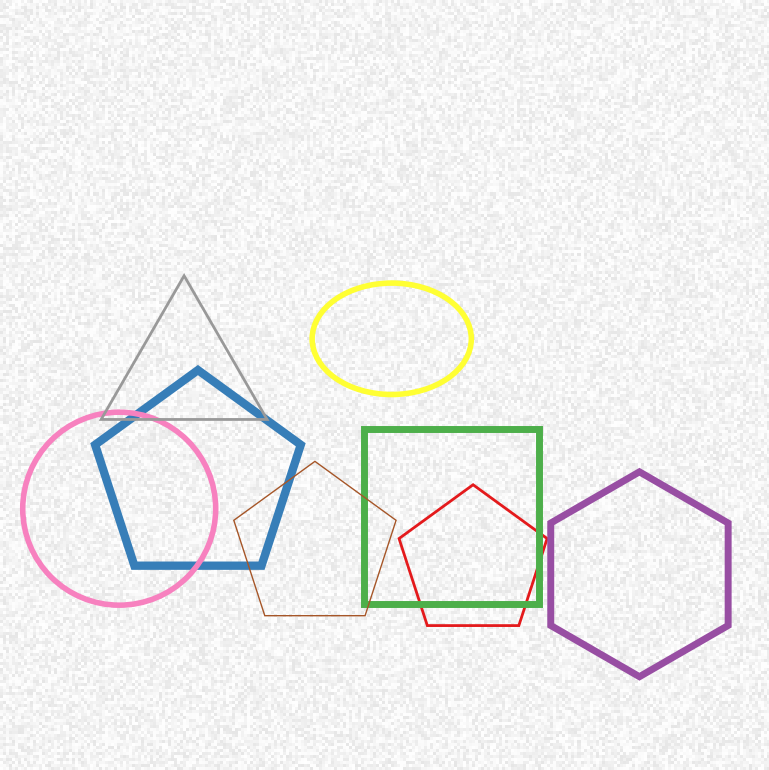[{"shape": "pentagon", "thickness": 1, "radius": 0.51, "center": [0.614, 0.269]}, {"shape": "pentagon", "thickness": 3, "radius": 0.7, "center": [0.257, 0.379]}, {"shape": "square", "thickness": 2.5, "radius": 0.57, "center": [0.586, 0.33]}, {"shape": "hexagon", "thickness": 2.5, "radius": 0.67, "center": [0.83, 0.254]}, {"shape": "oval", "thickness": 2, "radius": 0.52, "center": [0.509, 0.56]}, {"shape": "pentagon", "thickness": 0.5, "radius": 0.55, "center": [0.409, 0.29]}, {"shape": "circle", "thickness": 2, "radius": 0.63, "center": [0.155, 0.339]}, {"shape": "triangle", "thickness": 1, "radius": 0.62, "center": [0.239, 0.517]}]